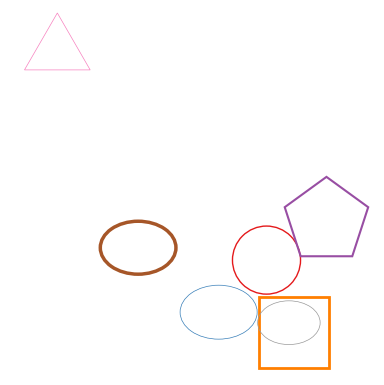[{"shape": "circle", "thickness": 1, "radius": 0.44, "center": [0.692, 0.324]}, {"shape": "oval", "thickness": 0.5, "radius": 0.5, "center": [0.568, 0.189]}, {"shape": "pentagon", "thickness": 1.5, "radius": 0.57, "center": [0.848, 0.427]}, {"shape": "square", "thickness": 2, "radius": 0.46, "center": [0.764, 0.137]}, {"shape": "oval", "thickness": 2.5, "radius": 0.49, "center": [0.359, 0.357]}, {"shape": "triangle", "thickness": 0.5, "radius": 0.49, "center": [0.149, 0.868]}, {"shape": "oval", "thickness": 0.5, "radius": 0.41, "center": [0.75, 0.162]}]